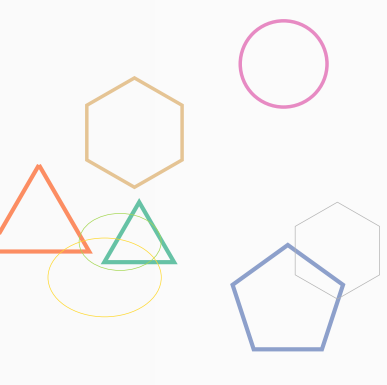[{"shape": "triangle", "thickness": 3, "radius": 0.52, "center": [0.359, 0.371]}, {"shape": "triangle", "thickness": 3, "radius": 0.75, "center": [0.101, 0.422]}, {"shape": "pentagon", "thickness": 3, "radius": 0.75, "center": [0.743, 0.214]}, {"shape": "circle", "thickness": 2.5, "radius": 0.56, "center": [0.732, 0.834]}, {"shape": "oval", "thickness": 0.5, "radius": 0.53, "center": [0.31, 0.372]}, {"shape": "oval", "thickness": 0.5, "radius": 0.73, "center": [0.27, 0.279]}, {"shape": "hexagon", "thickness": 2.5, "radius": 0.71, "center": [0.347, 0.656]}, {"shape": "hexagon", "thickness": 0.5, "radius": 0.63, "center": [0.871, 0.349]}]